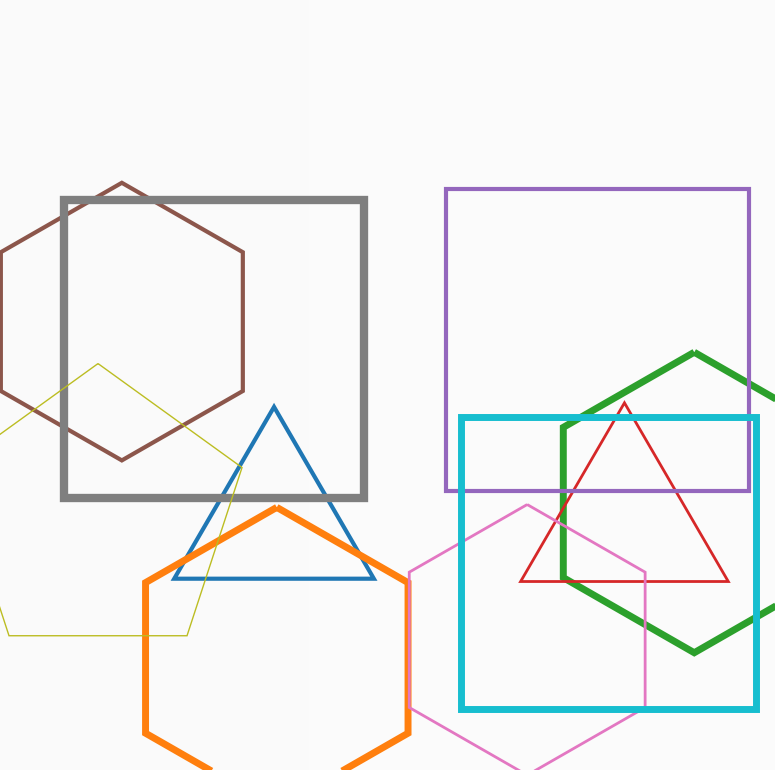[{"shape": "triangle", "thickness": 1.5, "radius": 0.74, "center": [0.354, 0.323]}, {"shape": "hexagon", "thickness": 2.5, "radius": 0.98, "center": [0.357, 0.146]}, {"shape": "hexagon", "thickness": 2.5, "radius": 0.98, "center": [0.896, 0.347]}, {"shape": "triangle", "thickness": 1, "radius": 0.77, "center": [0.806, 0.322]}, {"shape": "square", "thickness": 1.5, "radius": 0.98, "center": [0.771, 0.559]}, {"shape": "hexagon", "thickness": 1.5, "radius": 0.9, "center": [0.157, 0.582]}, {"shape": "hexagon", "thickness": 1, "radius": 0.88, "center": [0.68, 0.169]}, {"shape": "square", "thickness": 3, "radius": 0.97, "center": [0.277, 0.546]}, {"shape": "pentagon", "thickness": 0.5, "radius": 0.98, "center": [0.126, 0.332]}, {"shape": "square", "thickness": 2.5, "radius": 0.95, "center": [0.785, 0.269]}]